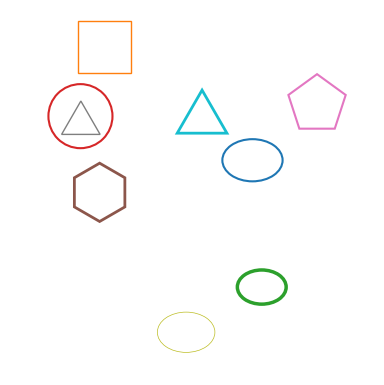[{"shape": "oval", "thickness": 1.5, "radius": 0.39, "center": [0.656, 0.584]}, {"shape": "square", "thickness": 1, "radius": 0.34, "center": [0.271, 0.878]}, {"shape": "oval", "thickness": 2.5, "radius": 0.32, "center": [0.68, 0.254]}, {"shape": "circle", "thickness": 1.5, "radius": 0.42, "center": [0.209, 0.698]}, {"shape": "hexagon", "thickness": 2, "radius": 0.38, "center": [0.259, 0.5]}, {"shape": "pentagon", "thickness": 1.5, "radius": 0.39, "center": [0.823, 0.729]}, {"shape": "triangle", "thickness": 1, "radius": 0.29, "center": [0.21, 0.68]}, {"shape": "oval", "thickness": 0.5, "radius": 0.37, "center": [0.483, 0.137]}, {"shape": "triangle", "thickness": 2, "radius": 0.37, "center": [0.525, 0.691]}]